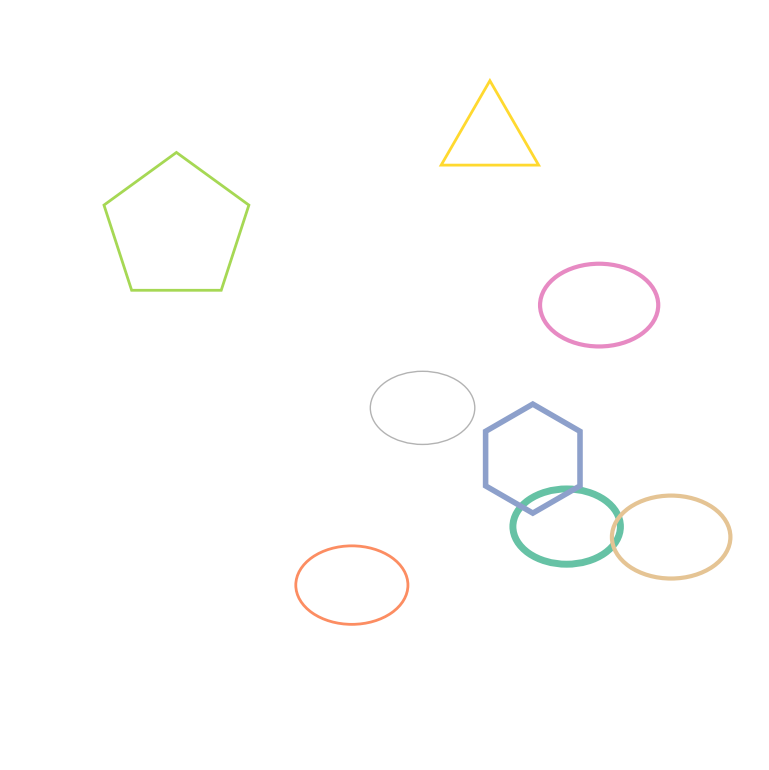[{"shape": "oval", "thickness": 2.5, "radius": 0.35, "center": [0.736, 0.316]}, {"shape": "oval", "thickness": 1, "radius": 0.36, "center": [0.457, 0.24]}, {"shape": "hexagon", "thickness": 2, "radius": 0.35, "center": [0.692, 0.404]}, {"shape": "oval", "thickness": 1.5, "radius": 0.38, "center": [0.778, 0.604]}, {"shape": "pentagon", "thickness": 1, "radius": 0.49, "center": [0.229, 0.703]}, {"shape": "triangle", "thickness": 1, "radius": 0.37, "center": [0.636, 0.822]}, {"shape": "oval", "thickness": 1.5, "radius": 0.38, "center": [0.872, 0.303]}, {"shape": "oval", "thickness": 0.5, "radius": 0.34, "center": [0.549, 0.47]}]